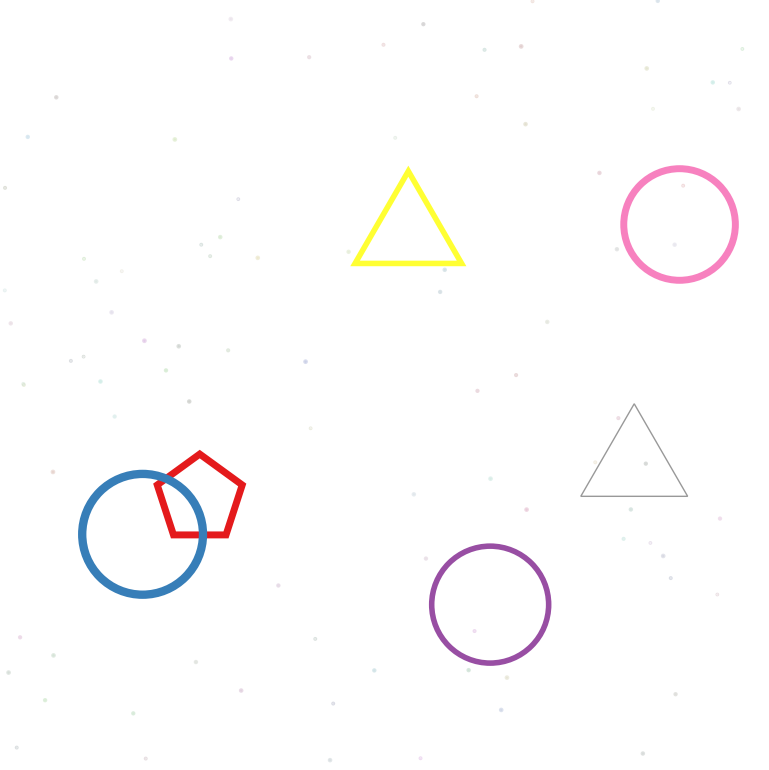[{"shape": "pentagon", "thickness": 2.5, "radius": 0.29, "center": [0.259, 0.352]}, {"shape": "circle", "thickness": 3, "radius": 0.39, "center": [0.185, 0.306]}, {"shape": "circle", "thickness": 2, "radius": 0.38, "center": [0.637, 0.215]}, {"shape": "triangle", "thickness": 2, "radius": 0.4, "center": [0.53, 0.698]}, {"shape": "circle", "thickness": 2.5, "radius": 0.36, "center": [0.883, 0.708]}, {"shape": "triangle", "thickness": 0.5, "radius": 0.4, "center": [0.824, 0.395]}]